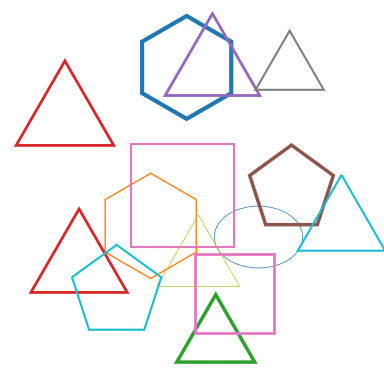[{"shape": "oval", "thickness": 0.5, "radius": 0.57, "center": [0.671, 0.384]}, {"shape": "hexagon", "thickness": 3, "radius": 0.67, "center": [0.485, 0.825]}, {"shape": "hexagon", "thickness": 1, "radius": 0.68, "center": [0.391, 0.413]}, {"shape": "triangle", "thickness": 2.5, "radius": 0.58, "center": [0.56, 0.118]}, {"shape": "triangle", "thickness": 2, "radius": 0.72, "center": [0.205, 0.313]}, {"shape": "triangle", "thickness": 2, "radius": 0.73, "center": [0.169, 0.696]}, {"shape": "triangle", "thickness": 2, "radius": 0.71, "center": [0.552, 0.823]}, {"shape": "pentagon", "thickness": 2.5, "radius": 0.57, "center": [0.757, 0.509]}, {"shape": "square", "thickness": 2, "radius": 0.51, "center": [0.61, 0.237]}, {"shape": "square", "thickness": 1.5, "radius": 0.67, "center": [0.473, 0.492]}, {"shape": "triangle", "thickness": 1.5, "radius": 0.51, "center": [0.752, 0.818]}, {"shape": "triangle", "thickness": 0.5, "radius": 0.62, "center": [0.515, 0.318]}, {"shape": "triangle", "thickness": 1.5, "radius": 0.66, "center": [0.887, 0.414]}, {"shape": "pentagon", "thickness": 1.5, "radius": 0.61, "center": [0.303, 0.242]}]